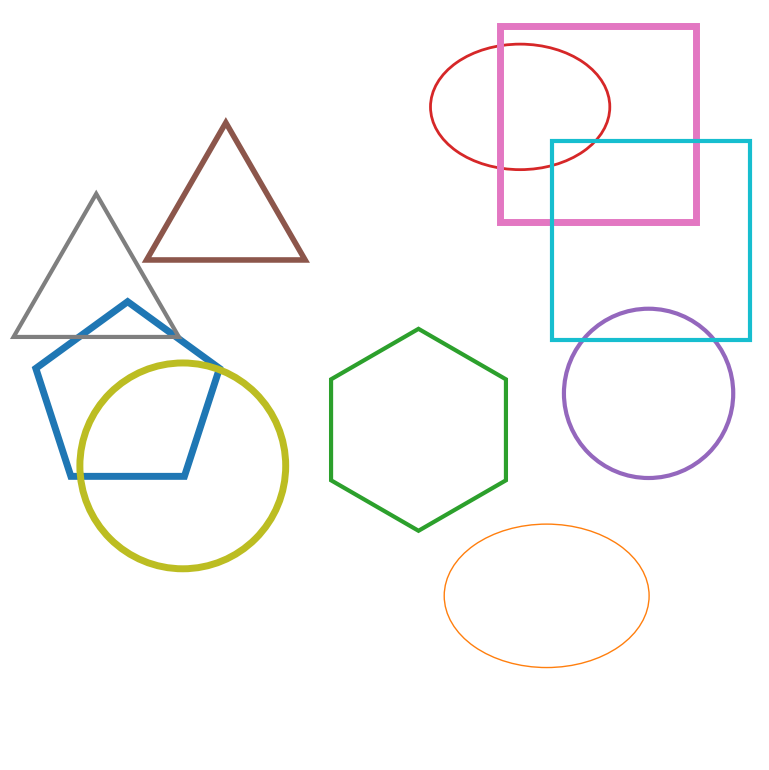[{"shape": "pentagon", "thickness": 2.5, "radius": 0.63, "center": [0.166, 0.483]}, {"shape": "oval", "thickness": 0.5, "radius": 0.67, "center": [0.71, 0.226]}, {"shape": "hexagon", "thickness": 1.5, "radius": 0.66, "center": [0.544, 0.442]}, {"shape": "oval", "thickness": 1, "radius": 0.58, "center": [0.676, 0.861]}, {"shape": "circle", "thickness": 1.5, "radius": 0.55, "center": [0.842, 0.489]}, {"shape": "triangle", "thickness": 2, "radius": 0.59, "center": [0.293, 0.722]}, {"shape": "square", "thickness": 2.5, "radius": 0.64, "center": [0.776, 0.839]}, {"shape": "triangle", "thickness": 1.5, "radius": 0.62, "center": [0.125, 0.624]}, {"shape": "circle", "thickness": 2.5, "radius": 0.67, "center": [0.237, 0.395]}, {"shape": "square", "thickness": 1.5, "radius": 0.64, "center": [0.846, 0.688]}]